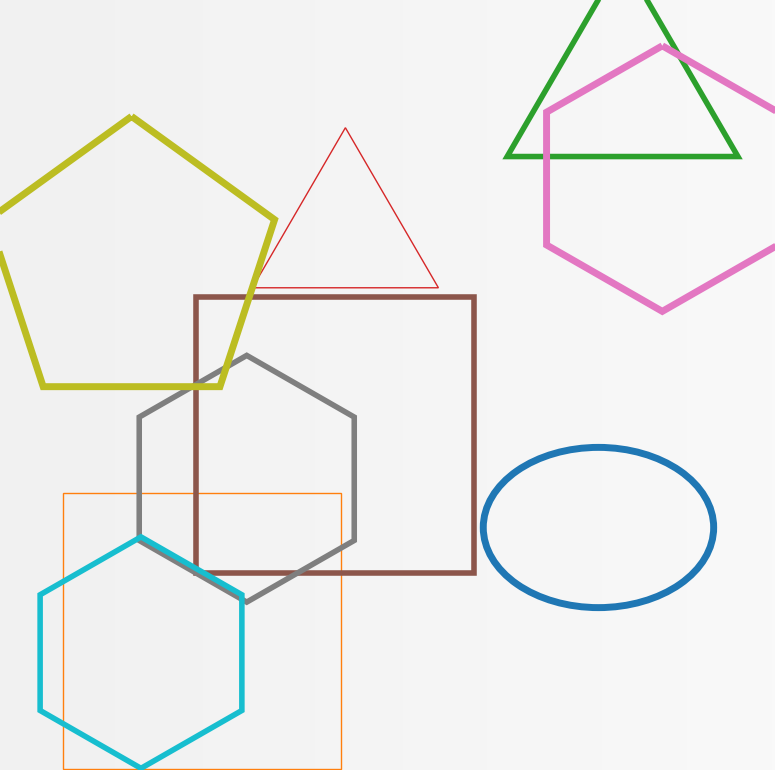[{"shape": "oval", "thickness": 2.5, "radius": 0.74, "center": [0.772, 0.315]}, {"shape": "square", "thickness": 0.5, "radius": 0.9, "center": [0.261, 0.181]}, {"shape": "triangle", "thickness": 2, "radius": 0.86, "center": [0.803, 0.883]}, {"shape": "triangle", "thickness": 0.5, "radius": 0.69, "center": [0.446, 0.696]}, {"shape": "square", "thickness": 2, "radius": 0.9, "center": [0.432, 0.435]}, {"shape": "hexagon", "thickness": 2.5, "radius": 0.86, "center": [0.855, 0.768]}, {"shape": "hexagon", "thickness": 2, "radius": 0.8, "center": [0.318, 0.378]}, {"shape": "pentagon", "thickness": 2.5, "radius": 0.97, "center": [0.17, 0.655]}, {"shape": "hexagon", "thickness": 2, "radius": 0.75, "center": [0.182, 0.152]}]